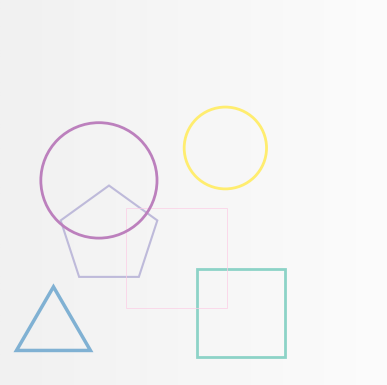[{"shape": "square", "thickness": 2, "radius": 0.57, "center": [0.622, 0.188]}, {"shape": "pentagon", "thickness": 1.5, "radius": 0.66, "center": [0.281, 0.387]}, {"shape": "triangle", "thickness": 2.5, "radius": 0.55, "center": [0.138, 0.145]}, {"shape": "square", "thickness": 0.5, "radius": 0.65, "center": [0.455, 0.33]}, {"shape": "circle", "thickness": 2, "radius": 0.75, "center": [0.255, 0.531]}, {"shape": "circle", "thickness": 2, "radius": 0.53, "center": [0.582, 0.616]}]